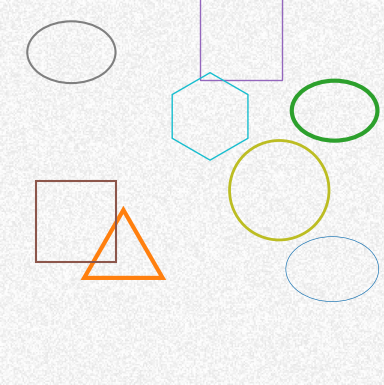[{"shape": "oval", "thickness": 0.5, "radius": 0.6, "center": [0.863, 0.301]}, {"shape": "triangle", "thickness": 3, "radius": 0.59, "center": [0.321, 0.337]}, {"shape": "oval", "thickness": 3, "radius": 0.56, "center": [0.869, 0.713]}, {"shape": "square", "thickness": 1, "radius": 0.53, "center": [0.626, 0.898]}, {"shape": "square", "thickness": 1.5, "radius": 0.52, "center": [0.197, 0.425]}, {"shape": "oval", "thickness": 1.5, "radius": 0.57, "center": [0.185, 0.864]}, {"shape": "circle", "thickness": 2, "radius": 0.65, "center": [0.725, 0.506]}, {"shape": "hexagon", "thickness": 1, "radius": 0.57, "center": [0.546, 0.698]}]